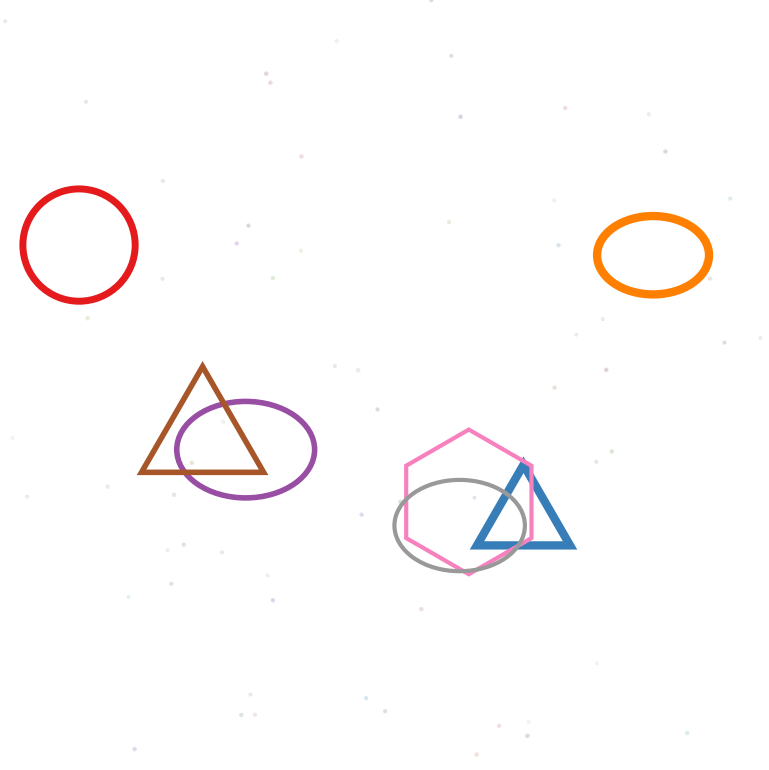[{"shape": "circle", "thickness": 2.5, "radius": 0.36, "center": [0.103, 0.682]}, {"shape": "triangle", "thickness": 3, "radius": 0.35, "center": [0.68, 0.327]}, {"shape": "oval", "thickness": 2, "radius": 0.45, "center": [0.319, 0.416]}, {"shape": "oval", "thickness": 3, "radius": 0.36, "center": [0.848, 0.669]}, {"shape": "triangle", "thickness": 2, "radius": 0.46, "center": [0.263, 0.432]}, {"shape": "hexagon", "thickness": 1.5, "radius": 0.47, "center": [0.609, 0.348]}, {"shape": "oval", "thickness": 1.5, "radius": 0.42, "center": [0.597, 0.317]}]